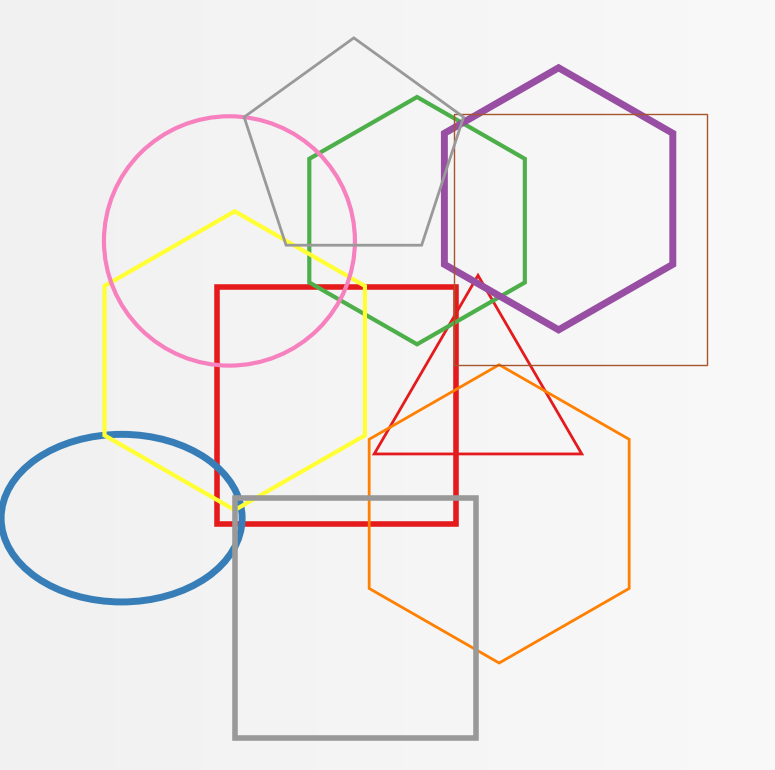[{"shape": "square", "thickness": 2, "radius": 0.77, "center": [0.434, 0.474]}, {"shape": "triangle", "thickness": 1, "radius": 0.77, "center": [0.617, 0.488]}, {"shape": "oval", "thickness": 2.5, "radius": 0.78, "center": [0.157, 0.327]}, {"shape": "hexagon", "thickness": 1.5, "radius": 0.8, "center": [0.538, 0.713]}, {"shape": "hexagon", "thickness": 2.5, "radius": 0.85, "center": [0.721, 0.742]}, {"shape": "hexagon", "thickness": 1, "radius": 0.97, "center": [0.644, 0.333]}, {"shape": "hexagon", "thickness": 1.5, "radius": 0.97, "center": [0.303, 0.532]}, {"shape": "square", "thickness": 0.5, "radius": 0.82, "center": [0.749, 0.689]}, {"shape": "circle", "thickness": 1.5, "radius": 0.81, "center": [0.296, 0.687]}, {"shape": "square", "thickness": 2, "radius": 0.78, "center": [0.459, 0.197]}, {"shape": "pentagon", "thickness": 1, "radius": 0.74, "center": [0.457, 0.802]}]